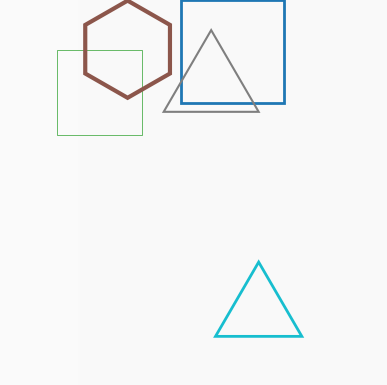[{"shape": "square", "thickness": 2, "radius": 0.67, "center": [0.601, 0.866]}, {"shape": "square", "thickness": 0.5, "radius": 0.55, "center": [0.257, 0.759]}, {"shape": "hexagon", "thickness": 3, "radius": 0.63, "center": [0.329, 0.872]}, {"shape": "triangle", "thickness": 1.5, "radius": 0.71, "center": [0.545, 0.78]}, {"shape": "triangle", "thickness": 2, "radius": 0.64, "center": [0.668, 0.191]}]